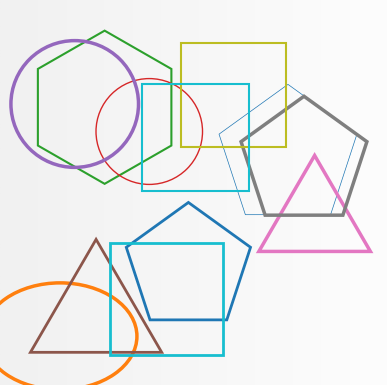[{"shape": "pentagon", "thickness": 0.5, "radius": 0.94, "center": [0.743, 0.594]}, {"shape": "pentagon", "thickness": 2, "radius": 0.84, "center": [0.486, 0.306]}, {"shape": "oval", "thickness": 2.5, "radius": 0.99, "center": [0.155, 0.127]}, {"shape": "hexagon", "thickness": 1.5, "radius": 0.99, "center": [0.27, 0.721]}, {"shape": "circle", "thickness": 1, "radius": 0.69, "center": [0.385, 0.658]}, {"shape": "circle", "thickness": 2.5, "radius": 0.82, "center": [0.193, 0.73]}, {"shape": "triangle", "thickness": 2, "radius": 0.98, "center": [0.248, 0.183]}, {"shape": "triangle", "thickness": 2.5, "radius": 0.83, "center": [0.812, 0.43]}, {"shape": "pentagon", "thickness": 2.5, "radius": 0.85, "center": [0.784, 0.579]}, {"shape": "square", "thickness": 1.5, "radius": 0.68, "center": [0.602, 0.753]}, {"shape": "square", "thickness": 1.5, "radius": 0.69, "center": [0.505, 0.642]}, {"shape": "square", "thickness": 2, "radius": 0.73, "center": [0.429, 0.225]}]